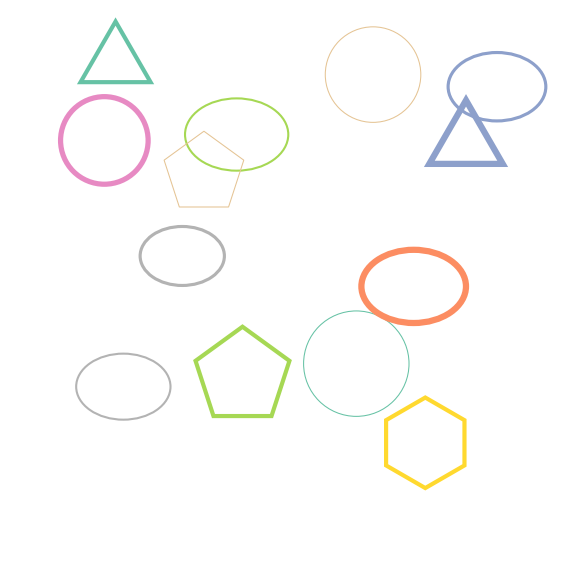[{"shape": "circle", "thickness": 0.5, "radius": 0.46, "center": [0.617, 0.369]}, {"shape": "triangle", "thickness": 2, "radius": 0.35, "center": [0.2, 0.892]}, {"shape": "oval", "thickness": 3, "radius": 0.45, "center": [0.716, 0.503]}, {"shape": "oval", "thickness": 1.5, "radius": 0.42, "center": [0.861, 0.849]}, {"shape": "triangle", "thickness": 3, "radius": 0.37, "center": [0.807, 0.752]}, {"shape": "circle", "thickness": 2.5, "radius": 0.38, "center": [0.181, 0.756]}, {"shape": "oval", "thickness": 1, "radius": 0.45, "center": [0.41, 0.766]}, {"shape": "pentagon", "thickness": 2, "radius": 0.43, "center": [0.42, 0.348]}, {"shape": "hexagon", "thickness": 2, "radius": 0.39, "center": [0.736, 0.232]}, {"shape": "pentagon", "thickness": 0.5, "radius": 0.36, "center": [0.353, 0.699]}, {"shape": "circle", "thickness": 0.5, "radius": 0.41, "center": [0.646, 0.87]}, {"shape": "oval", "thickness": 1.5, "radius": 0.36, "center": [0.316, 0.556]}, {"shape": "oval", "thickness": 1, "radius": 0.41, "center": [0.214, 0.33]}]